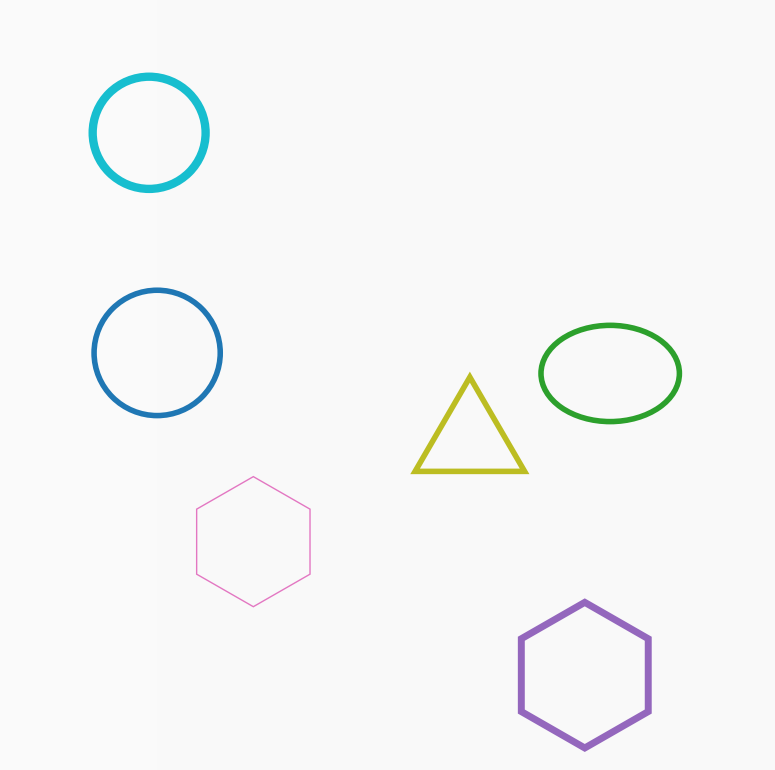[{"shape": "circle", "thickness": 2, "radius": 0.41, "center": [0.203, 0.542]}, {"shape": "oval", "thickness": 2, "radius": 0.45, "center": [0.787, 0.515]}, {"shape": "hexagon", "thickness": 2.5, "radius": 0.47, "center": [0.755, 0.123]}, {"shape": "hexagon", "thickness": 0.5, "radius": 0.42, "center": [0.327, 0.297]}, {"shape": "triangle", "thickness": 2, "radius": 0.41, "center": [0.606, 0.429]}, {"shape": "circle", "thickness": 3, "radius": 0.36, "center": [0.192, 0.828]}]